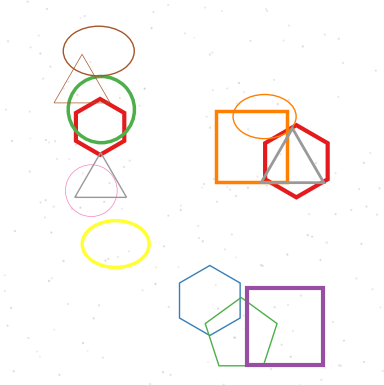[{"shape": "hexagon", "thickness": 3, "radius": 0.47, "center": [0.77, 0.581]}, {"shape": "hexagon", "thickness": 3, "radius": 0.36, "center": [0.26, 0.67]}, {"shape": "hexagon", "thickness": 1, "radius": 0.45, "center": [0.545, 0.219]}, {"shape": "circle", "thickness": 2.5, "radius": 0.43, "center": [0.263, 0.715]}, {"shape": "pentagon", "thickness": 1, "radius": 0.49, "center": [0.626, 0.129]}, {"shape": "square", "thickness": 3, "radius": 0.5, "center": [0.741, 0.152]}, {"shape": "square", "thickness": 2.5, "radius": 0.46, "center": [0.654, 0.62]}, {"shape": "oval", "thickness": 1, "radius": 0.41, "center": [0.687, 0.697]}, {"shape": "oval", "thickness": 2.5, "radius": 0.43, "center": [0.301, 0.366]}, {"shape": "oval", "thickness": 1, "radius": 0.46, "center": [0.257, 0.867]}, {"shape": "triangle", "thickness": 0.5, "radius": 0.42, "center": [0.213, 0.775]}, {"shape": "circle", "thickness": 0.5, "radius": 0.34, "center": [0.237, 0.505]}, {"shape": "triangle", "thickness": 1, "radius": 0.39, "center": [0.261, 0.526]}, {"shape": "triangle", "thickness": 2, "radius": 0.47, "center": [0.76, 0.573]}]